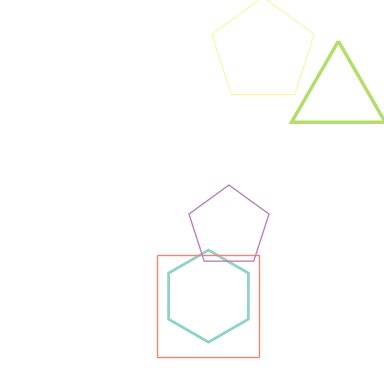[{"shape": "hexagon", "thickness": 2, "radius": 0.6, "center": [0.542, 0.231]}, {"shape": "square", "thickness": 1, "radius": 0.66, "center": [0.54, 0.205]}, {"shape": "triangle", "thickness": 2.5, "radius": 0.7, "center": [0.879, 0.753]}, {"shape": "pentagon", "thickness": 1, "radius": 0.55, "center": [0.595, 0.41]}, {"shape": "pentagon", "thickness": 0.5, "radius": 0.7, "center": [0.683, 0.868]}]